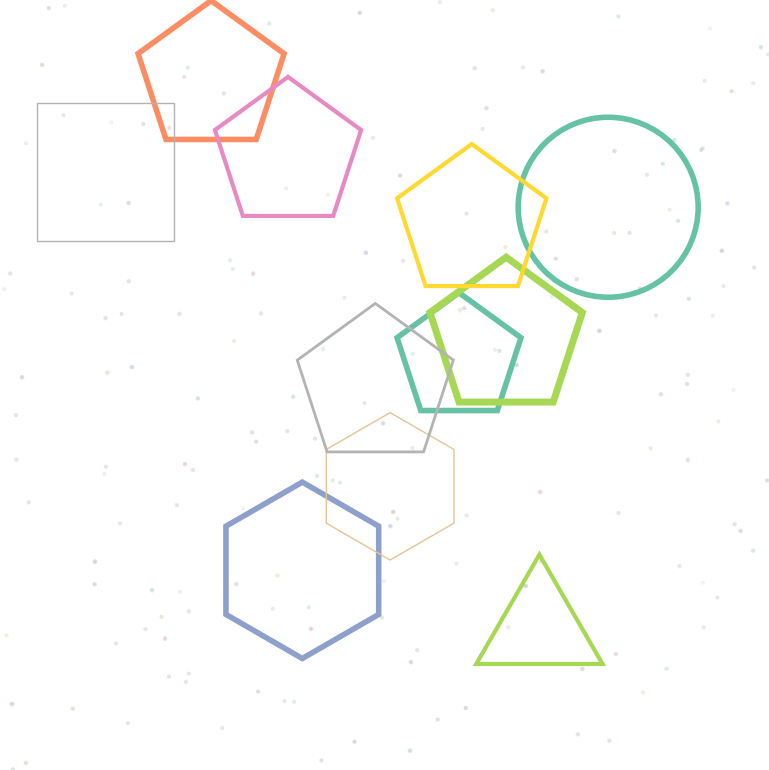[{"shape": "pentagon", "thickness": 2, "radius": 0.42, "center": [0.596, 0.535]}, {"shape": "circle", "thickness": 2, "radius": 0.58, "center": [0.79, 0.731]}, {"shape": "pentagon", "thickness": 2, "radius": 0.5, "center": [0.274, 0.9]}, {"shape": "hexagon", "thickness": 2, "radius": 0.57, "center": [0.393, 0.259]}, {"shape": "pentagon", "thickness": 1.5, "radius": 0.5, "center": [0.374, 0.8]}, {"shape": "pentagon", "thickness": 2.5, "radius": 0.52, "center": [0.657, 0.562]}, {"shape": "triangle", "thickness": 1.5, "radius": 0.47, "center": [0.701, 0.185]}, {"shape": "pentagon", "thickness": 1.5, "radius": 0.51, "center": [0.613, 0.711]}, {"shape": "hexagon", "thickness": 0.5, "radius": 0.48, "center": [0.507, 0.368]}, {"shape": "pentagon", "thickness": 1, "radius": 0.53, "center": [0.487, 0.499]}, {"shape": "square", "thickness": 0.5, "radius": 0.45, "center": [0.137, 0.777]}]